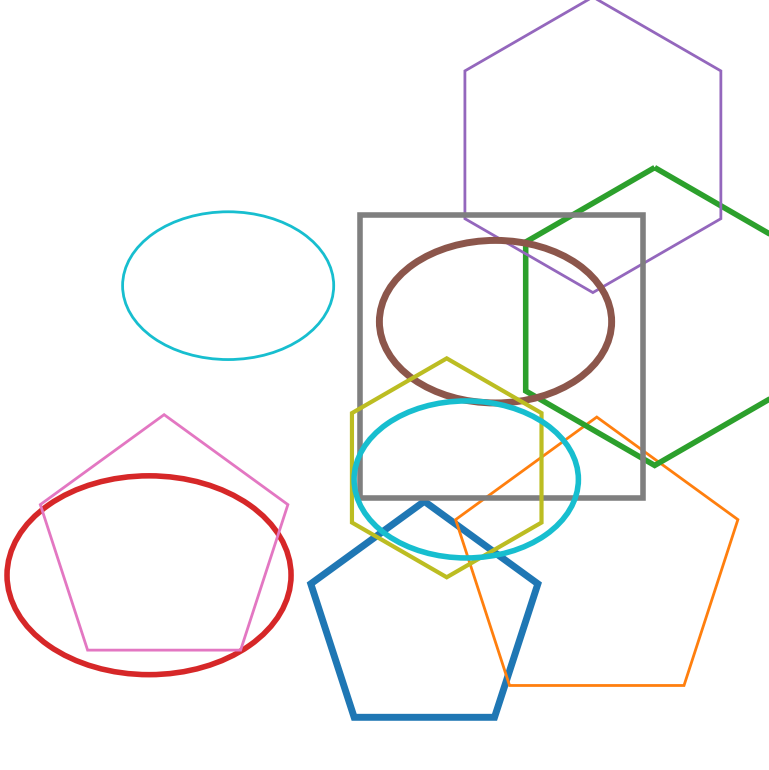[{"shape": "pentagon", "thickness": 2.5, "radius": 0.78, "center": [0.551, 0.194]}, {"shape": "pentagon", "thickness": 1, "radius": 0.96, "center": [0.775, 0.266]}, {"shape": "hexagon", "thickness": 2, "radius": 0.97, "center": [0.85, 0.589]}, {"shape": "oval", "thickness": 2, "radius": 0.92, "center": [0.194, 0.253]}, {"shape": "hexagon", "thickness": 1, "radius": 0.96, "center": [0.77, 0.812]}, {"shape": "oval", "thickness": 2.5, "radius": 0.75, "center": [0.644, 0.582]}, {"shape": "pentagon", "thickness": 1, "radius": 0.85, "center": [0.213, 0.292]}, {"shape": "square", "thickness": 2, "radius": 0.92, "center": [0.651, 0.537]}, {"shape": "hexagon", "thickness": 1.5, "radius": 0.71, "center": [0.58, 0.392]}, {"shape": "oval", "thickness": 1, "radius": 0.69, "center": [0.296, 0.629]}, {"shape": "oval", "thickness": 2, "radius": 0.73, "center": [0.606, 0.377]}]